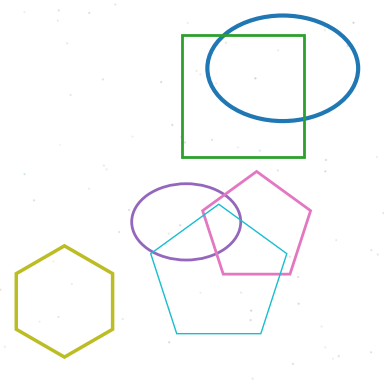[{"shape": "oval", "thickness": 3, "radius": 0.98, "center": [0.734, 0.823]}, {"shape": "square", "thickness": 2, "radius": 0.79, "center": [0.631, 0.751]}, {"shape": "oval", "thickness": 2, "radius": 0.71, "center": [0.484, 0.424]}, {"shape": "pentagon", "thickness": 2, "radius": 0.74, "center": [0.667, 0.407]}, {"shape": "hexagon", "thickness": 2.5, "radius": 0.72, "center": [0.167, 0.217]}, {"shape": "pentagon", "thickness": 1, "radius": 0.93, "center": [0.568, 0.284]}]